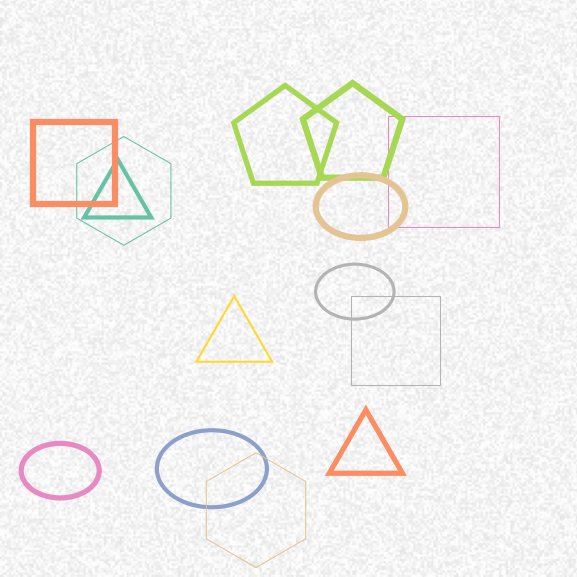[{"shape": "hexagon", "thickness": 0.5, "radius": 0.47, "center": [0.214, 0.669]}, {"shape": "triangle", "thickness": 2, "radius": 0.34, "center": [0.204, 0.656]}, {"shape": "square", "thickness": 3, "radius": 0.36, "center": [0.128, 0.716]}, {"shape": "triangle", "thickness": 2.5, "radius": 0.37, "center": [0.634, 0.216]}, {"shape": "oval", "thickness": 2, "radius": 0.48, "center": [0.367, 0.187]}, {"shape": "square", "thickness": 0.5, "radius": 0.48, "center": [0.768, 0.702]}, {"shape": "oval", "thickness": 2.5, "radius": 0.34, "center": [0.104, 0.184]}, {"shape": "pentagon", "thickness": 3, "radius": 0.45, "center": [0.611, 0.765]}, {"shape": "pentagon", "thickness": 2.5, "radius": 0.47, "center": [0.494, 0.758]}, {"shape": "triangle", "thickness": 1, "radius": 0.38, "center": [0.406, 0.411]}, {"shape": "hexagon", "thickness": 0.5, "radius": 0.5, "center": [0.443, 0.116]}, {"shape": "oval", "thickness": 3, "radius": 0.39, "center": [0.624, 0.641]}, {"shape": "square", "thickness": 0.5, "radius": 0.39, "center": [0.685, 0.41]}, {"shape": "oval", "thickness": 1.5, "radius": 0.34, "center": [0.614, 0.494]}]